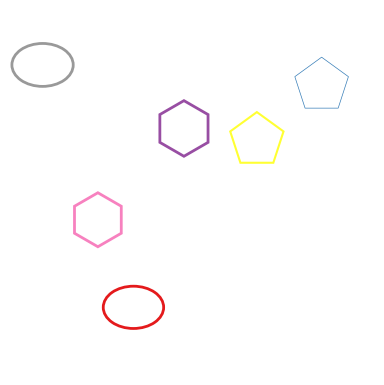[{"shape": "oval", "thickness": 2, "radius": 0.39, "center": [0.347, 0.202]}, {"shape": "pentagon", "thickness": 0.5, "radius": 0.37, "center": [0.835, 0.778]}, {"shape": "hexagon", "thickness": 2, "radius": 0.36, "center": [0.478, 0.666]}, {"shape": "pentagon", "thickness": 1.5, "radius": 0.36, "center": [0.667, 0.636]}, {"shape": "hexagon", "thickness": 2, "radius": 0.35, "center": [0.254, 0.429]}, {"shape": "oval", "thickness": 2, "radius": 0.4, "center": [0.111, 0.831]}]